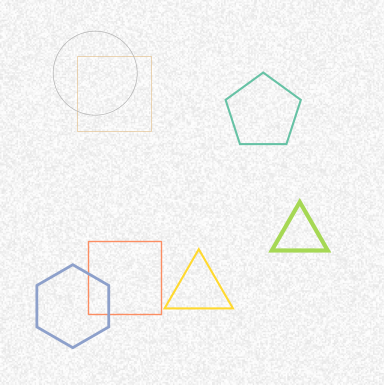[{"shape": "pentagon", "thickness": 1.5, "radius": 0.51, "center": [0.684, 0.709]}, {"shape": "square", "thickness": 1, "radius": 0.47, "center": [0.323, 0.28]}, {"shape": "hexagon", "thickness": 2, "radius": 0.54, "center": [0.189, 0.205]}, {"shape": "triangle", "thickness": 3, "radius": 0.42, "center": [0.779, 0.391]}, {"shape": "triangle", "thickness": 1.5, "radius": 0.51, "center": [0.516, 0.25]}, {"shape": "square", "thickness": 0.5, "radius": 0.48, "center": [0.296, 0.758]}, {"shape": "circle", "thickness": 0.5, "radius": 0.55, "center": [0.247, 0.81]}]